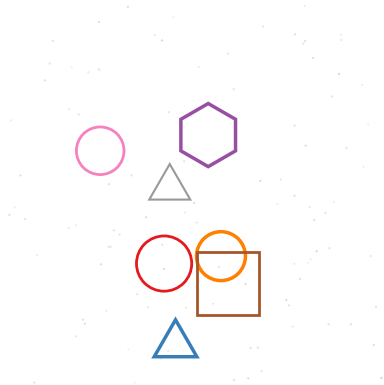[{"shape": "circle", "thickness": 2, "radius": 0.36, "center": [0.426, 0.315]}, {"shape": "triangle", "thickness": 2.5, "radius": 0.32, "center": [0.456, 0.105]}, {"shape": "hexagon", "thickness": 2.5, "radius": 0.41, "center": [0.541, 0.649]}, {"shape": "circle", "thickness": 2.5, "radius": 0.32, "center": [0.574, 0.335]}, {"shape": "square", "thickness": 2, "radius": 0.41, "center": [0.592, 0.263]}, {"shape": "circle", "thickness": 2, "radius": 0.31, "center": [0.26, 0.608]}, {"shape": "triangle", "thickness": 1.5, "radius": 0.31, "center": [0.441, 0.512]}]